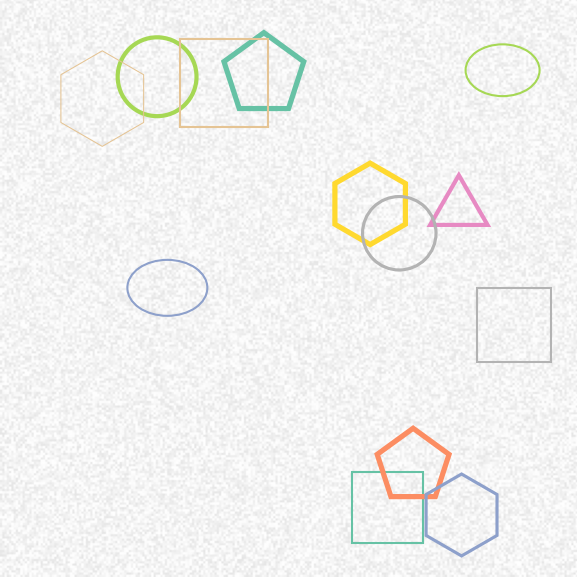[{"shape": "square", "thickness": 1, "radius": 0.31, "center": [0.671, 0.12]}, {"shape": "pentagon", "thickness": 2.5, "radius": 0.36, "center": [0.457, 0.87]}, {"shape": "pentagon", "thickness": 2.5, "radius": 0.33, "center": [0.715, 0.192]}, {"shape": "oval", "thickness": 1, "radius": 0.35, "center": [0.29, 0.501]}, {"shape": "hexagon", "thickness": 1.5, "radius": 0.35, "center": [0.799, 0.107]}, {"shape": "triangle", "thickness": 2, "radius": 0.29, "center": [0.795, 0.638]}, {"shape": "circle", "thickness": 2, "radius": 0.34, "center": [0.272, 0.866]}, {"shape": "oval", "thickness": 1, "radius": 0.32, "center": [0.87, 0.878]}, {"shape": "hexagon", "thickness": 2.5, "radius": 0.35, "center": [0.641, 0.646]}, {"shape": "hexagon", "thickness": 0.5, "radius": 0.41, "center": [0.177, 0.828]}, {"shape": "square", "thickness": 1, "radius": 0.38, "center": [0.387, 0.855]}, {"shape": "circle", "thickness": 1.5, "radius": 0.32, "center": [0.691, 0.595]}, {"shape": "square", "thickness": 1, "radius": 0.32, "center": [0.89, 0.436]}]